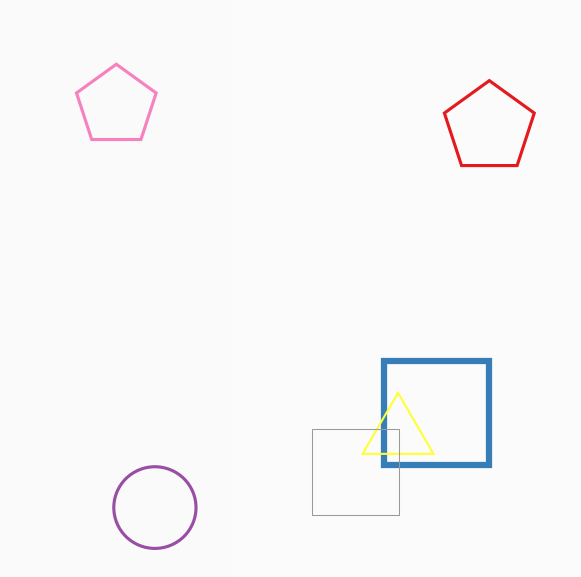[{"shape": "pentagon", "thickness": 1.5, "radius": 0.41, "center": [0.842, 0.778]}, {"shape": "square", "thickness": 3, "radius": 0.45, "center": [0.751, 0.283]}, {"shape": "circle", "thickness": 1.5, "radius": 0.35, "center": [0.267, 0.12]}, {"shape": "triangle", "thickness": 1, "radius": 0.35, "center": [0.685, 0.248]}, {"shape": "pentagon", "thickness": 1.5, "radius": 0.36, "center": [0.2, 0.816]}, {"shape": "square", "thickness": 0.5, "radius": 0.37, "center": [0.612, 0.182]}]